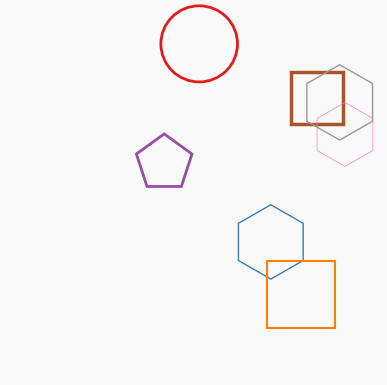[{"shape": "circle", "thickness": 2, "radius": 0.49, "center": [0.514, 0.886]}, {"shape": "hexagon", "thickness": 1, "radius": 0.48, "center": [0.699, 0.372]}, {"shape": "pentagon", "thickness": 2, "radius": 0.38, "center": [0.424, 0.577]}, {"shape": "square", "thickness": 1.5, "radius": 0.44, "center": [0.777, 0.235]}, {"shape": "square", "thickness": 2.5, "radius": 0.34, "center": [0.818, 0.745]}, {"shape": "hexagon", "thickness": 0.5, "radius": 0.42, "center": [0.89, 0.651]}, {"shape": "hexagon", "thickness": 1, "radius": 0.49, "center": [0.877, 0.734]}]